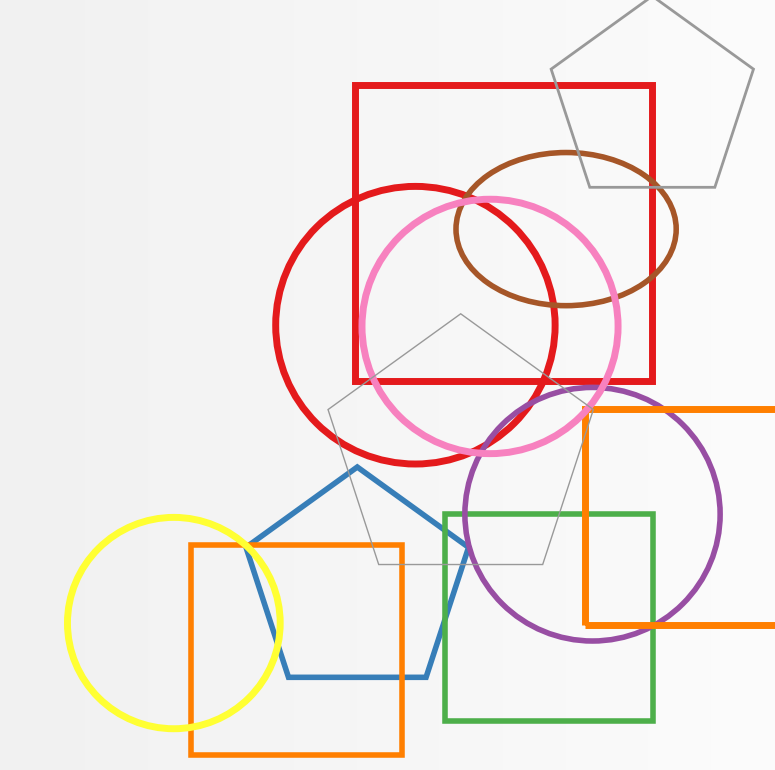[{"shape": "square", "thickness": 2.5, "radius": 0.96, "center": [0.65, 0.697]}, {"shape": "circle", "thickness": 2.5, "radius": 0.9, "center": [0.536, 0.578]}, {"shape": "pentagon", "thickness": 2, "radius": 0.75, "center": [0.461, 0.243]}, {"shape": "square", "thickness": 2, "radius": 0.67, "center": [0.708, 0.198]}, {"shape": "circle", "thickness": 2, "radius": 0.82, "center": [0.765, 0.332]}, {"shape": "square", "thickness": 2.5, "radius": 0.7, "center": [0.894, 0.328]}, {"shape": "square", "thickness": 2, "radius": 0.68, "center": [0.382, 0.155]}, {"shape": "circle", "thickness": 2.5, "radius": 0.69, "center": [0.224, 0.191]}, {"shape": "oval", "thickness": 2, "radius": 0.71, "center": [0.73, 0.702]}, {"shape": "circle", "thickness": 2.5, "radius": 0.83, "center": [0.632, 0.576]}, {"shape": "pentagon", "thickness": 1, "radius": 0.69, "center": [0.842, 0.868]}, {"shape": "pentagon", "thickness": 0.5, "radius": 0.9, "center": [0.594, 0.412]}]